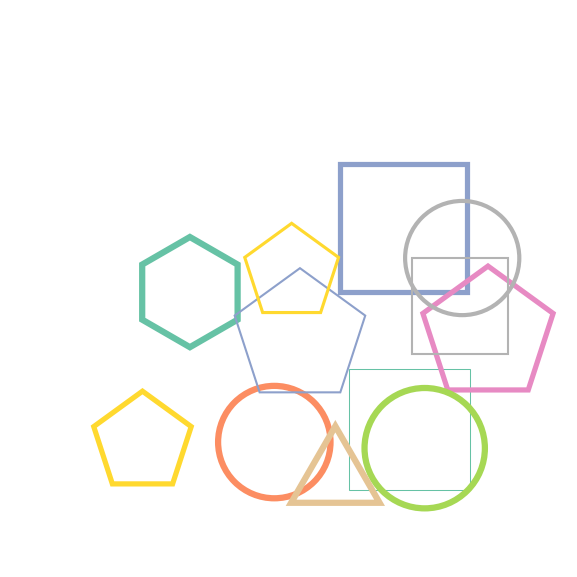[{"shape": "hexagon", "thickness": 3, "radius": 0.48, "center": [0.329, 0.493]}, {"shape": "square", "thickness": 0.5, "radius": 0.52, "center": [0.709, 0.255]}, {"shape": "circle", "thickness": 3, "radius": 0.49, "center": [0.475, 0.234]}, {"shape": "square", "thickness": 2.5, "radius": 0.55, "center": [0.699, 0.605]}, {"shape": "pentagon", "thickness": 1, "radius": 0.59, "center": [0.519, 0.416]}, {"shape": "pentagon", "thickness": 2.5, "radius": 0.59, "center": [0.845, 0.42]}, {"shape": "circle", "thickness": 3, "radius": 0.52, "center": [0.735, 0.223]}, {"shape": "pentagon", "thickness": 2.5, "radius": 0.44, "center": [0.247, 0.233]}, {"shape": "pentagon", "thickness": 1.5, "radius": 0.43, "center": [0.505, 0.527]}, {"shape": "triangle", "thickness": 3, "radius": 0.44, "center": [0.581, 0.173]}, {"shape": "circle", "thickness": 2, "radius": 0.49, "center": [0.8, 0.552]}, {"shape": "square", "thickness": 1, "radius": 0.42, "center": [0.797, 0.469]}]